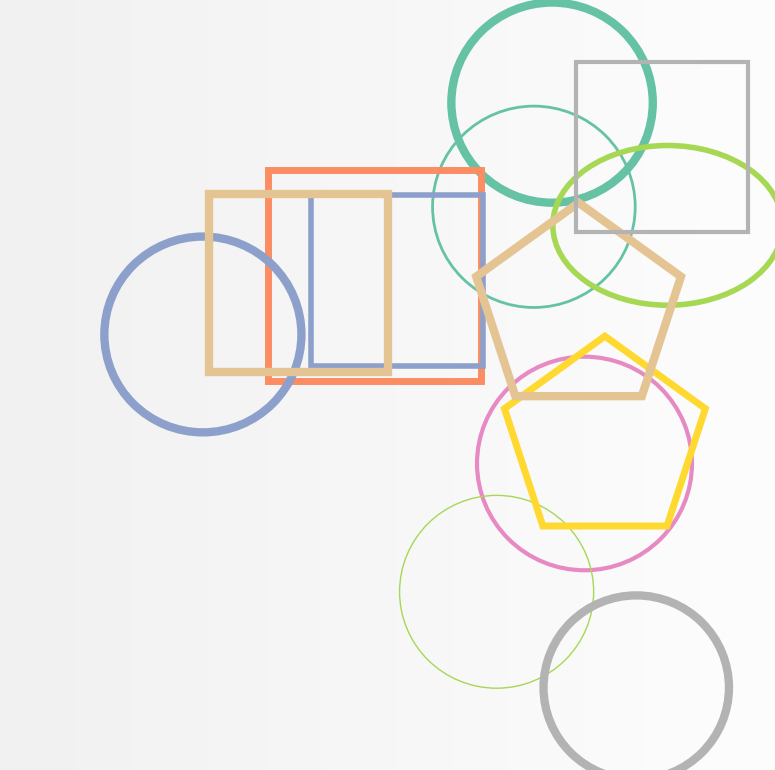[{"shape": "circle", "thickness": 1, "radius": 0.65, "center": [0.689, 0.731]}, {"shape": "circle", "thickness": 3, "radius": 0.65, "center": [0.712, 0.867]}, {"shape": "square", "thickness": 2.5, "radius": 0.69, "center": [0.483, 0.643]}, {"shape": "circle", "thickness": 3, "radius": 0.64, "center": [0.262, 0.566]}, {"shape": "square", "thickness": 2, "radius": 0.56, "center": [0.512, 0.636]}, {"shape": "circle", "thickness": 1.5, "radius": 0.69, "center": [0.754, 0.398]}, {"shape": "oval", "thickness": 2, "radius": 0.74, "center": [0.861, 0.707]}, {"shape": "circle", "thickness": 0.5, "radius": 0.63, "center": [0.641, 0.231]}, {"shape": "pentagon", "thickness": 2.5, "radius": 0.68, "center": [0.781, 0.427]}, {"shape": "pentagon", "thickness": 3, "radius": 0.69, "center": [0.747, 0.598]}, {"shape": "square", "thickness": 3, "radius": 0.58, "center": [0.385, 0.633]}, {"shape": "square", "thickness": 1.5, "radius": 0.55, "center": [0.854, 0.809]}, {"shape": "circle", "thickness": 3, "radius": 0.6, "center": [0.821, 0.107]}]